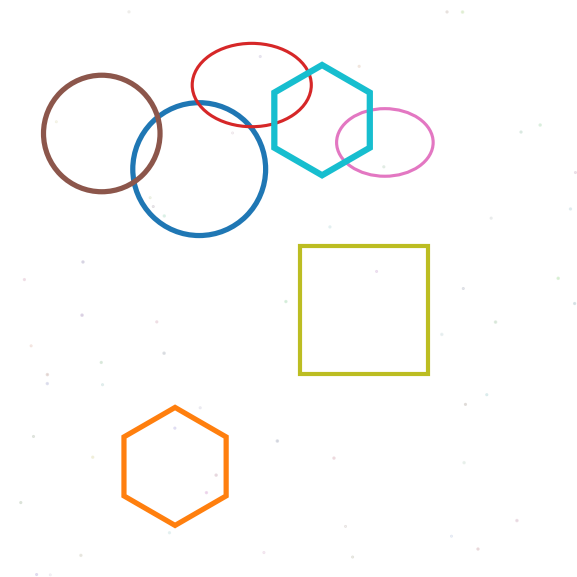[{"shape": "circle", "thickness": 2.5, "radius": 0.58, "center": [0.345, 0.706]}, {"shape": "hexagon", "thickness": 2.5, "radius": 0.51, "center": [0.303, 0.191]}, {"shape": "oval", "thickness": 1.5, "radius": 0.52, "center": [0.436, 0.852]}, {"shape": "circle", "thickness": 2.5, "radius": 0.5, "center": [0.176, 0.768]}, {"shape": "oval", "thickness": 1.5, "radius": 0.42, "center": [0.666, 0.752]}, {"shape": "square", "thickness": 2, "radius": 0.55, "center": [0.631, 0.463]}, {"shape": "hexagon", "thickness": 3, "radius": 0.48, "center": [0.558, 0.791]}]